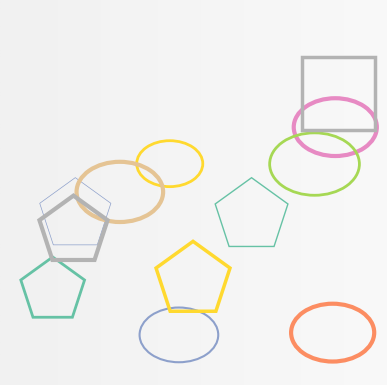[{"shape": "pentagon", "thickness": 2, "radius": 0.43, "center": [0.136, 0.246]}, {"shape": "pentagon", "thickness": 1, "radius": 0.49, "center": [0.649, 0.44]}, {"shape": "oval", "thickness": 3, "radius": 0.54, "center": [0.858, 0.136]}, {"shape": "oval", "thickness": 1.5, "radius": 0.51, "center": [0.462, 0.13]}, {"shape": "pentagon", "thickness": 0.5, "radius": 0.48, "center": [0.194, 0.442]}, {"shape": "oval", "thickness": 3, "radius": 0.54, "center": [0.865, 0.67]}, {"shape": "oval", "thickness": 2, "radius": 0.58, "center": [0.812, 0.574]}, {"shape": "pentagon", "thickness": 2.5, "radius": 0.5, "center": [0.498, 0.273]}, {"shape": "oval", "thickness": 2, "radius": 0.43, "center": [0.438, 0.575]}, {"shape": "oval", "thickness": 3, "radius": 0.56, "center": [0.309, 0.502]}, {"shape": "pentagon", "thickness": 3, "radius": 0.46, "center": [0.19, 0.399]}, {"shape": "square", "thickness": 2.5, "radius": 0.47, "center": [0.873, 0.756]}]